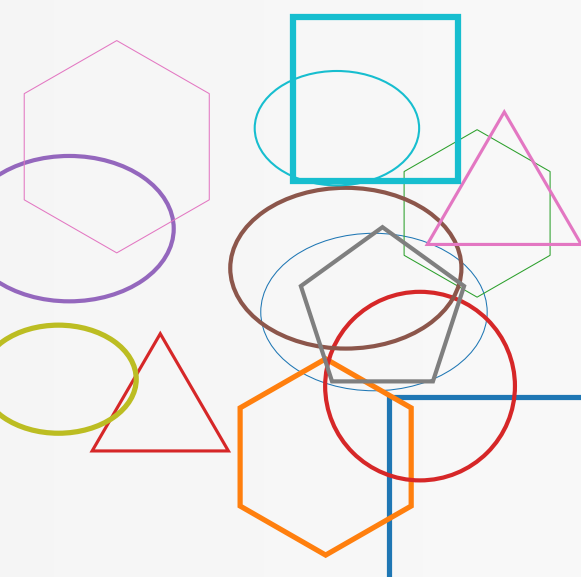[{"shape": "oval", "thickness": 0.5, "radius": 0.97, "center": [0.643, 0.459]}, {"shape": "square", "thickness": 2.5, "radius": 0.87, "center": [0.843, 0.137]}, {"shape": "hexagon", "thickness": 2.5, "radius": 0.85, "center": [0.56, 0.208]}, {"shape": "hexagon", "thickness": 0.5, "radius": 0.73, "center": [0.821, 0.63]}, {"shape": "circle", "thickness": 2, "radius": 0.82, "center": [0.723, 0.331]}, {"shape": "triangle", "thickness": 1.5, "radius": 0.68, "center": [0.276, 0.286]}, {"shape": "oval", "thickness": 2, "radius": 0.9, "center": [0.119, 0.603]}, {"shape": "oval", "thickness": 2, "radius": 0.99, "center": [0.595, 0.535]}, {"shape": "triangle", "thickness": 1.5, "radius": 0.76, "center": [0.868, 0.652]}, {"shape": "hexagon", "thickness": 0.5, "radius": 0.92, "center": [0.201, 0.745]}, {"shape": "pentagon", "thickness": 2, "radius": 0.74, "center": [0.658, 0.458]}, {"shape": "oval", "thickness": 2.5, "radius": 0.67, "center": [0.101, 0.343]}, {"shape": "oval", "thickness": 1, "radius": 0.71, "center": [0.58, 0.777]}, {"shape": "square", "thickness": 3, "radius": 0.71, "center": [0.646, 0.828]}]